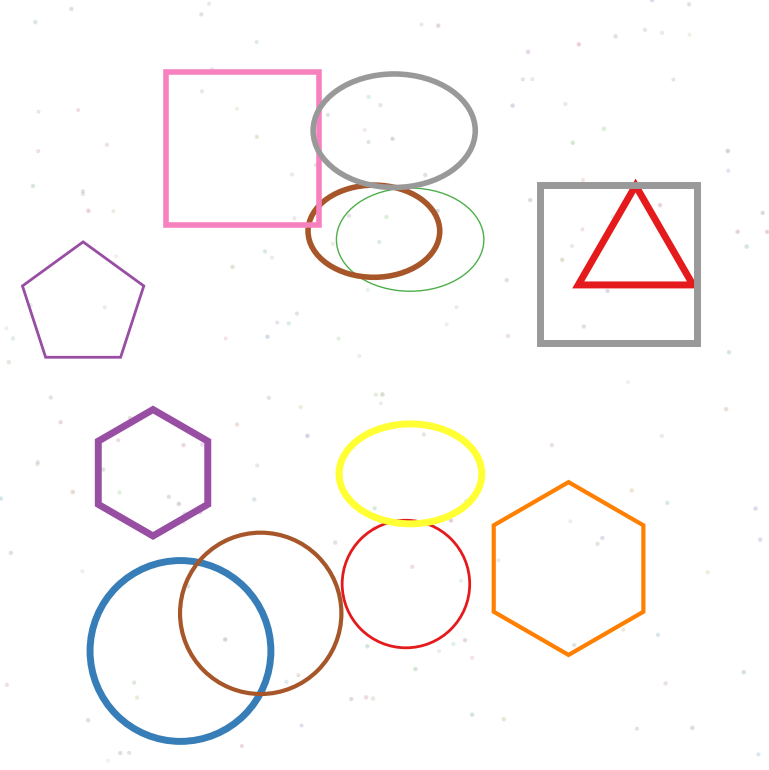[{"shape": "circle", "thickness": 1, "radius": 0.41, "center": [0.527, 0.242]}, {"shape": "triangle", "thickness": 2.5, "radius": 0.43, "center": [0.825, 0.673]}, {"shape": "circle", "thickness": 2.5, "radius": 0.59, "center": [0.234, 0.155]}, {"shape": "oval", "thickness": 0.5, "radius": 0.48, "center": [0.533, 0.689]}, {"shape": "hexagon", "thickness": 2.5, "radius": 0.41, "center": [0.199, 0.386]}, {"shape": "pentagon", "thickness": 1, "radius": 0.41, "center": [0.108, 0.603]}, {"shape": "hexagon", "thickness": 1.5, "radius": 0.56, "center": [0.738, 0.262]}, {"shape": "oval", "thickness": 2.5, "radius": 0.46, "center": [0.533, 0.385]}, {"shape": "circle", "thickness": 1.5, "radius": 0.52, "center": [0.339, 0.203]}, {"shape": "oval", "thickness": 2, "radius": 0.43, "center": [0.486, 0.7]}, {"shape": "square", "thickness": 2, "radius": 0.5, "center": [0.315, 0.807]}, {"shape": "oval", "thickness": 2, "radius": 0.53, "center": [0.512, 0.83]}, {"shape": "square", "thickness": 2.5, "radius": 0.51, "center": [0.803, 0.657]}]